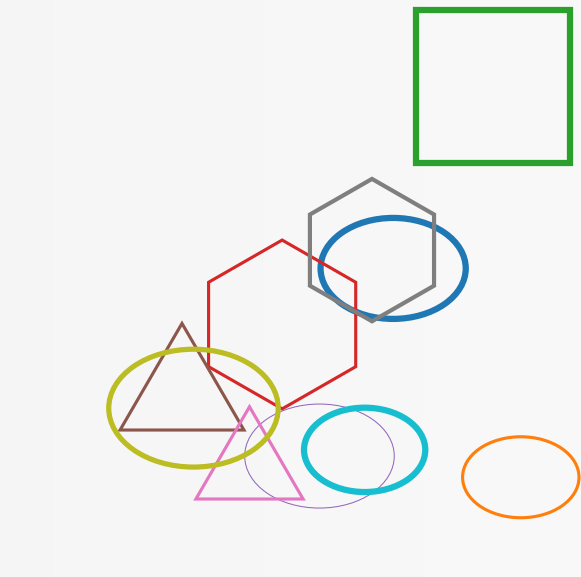[{"shape": "oval", "thickness": 3, "radius": 0.62, "center": [0.676, 0.534]}, {"shape": "oval", "thickness": 1.5, "radius": 0.5, "center": [0.896, 0.173]}, {"shape": "square", "thickness": 3, "radius": 0.66, "center": [0.848, 0.85]}, {"shape": "hexagon", "thickness": 1.5, "radius": 0.73, "center": [0.485, 0.437]}, {"shape": "oval", "thickness": 0.5, "radius": 0.64, "center": [0.55, 0.209]}, {"shape": "triangle", "thickness": 1.5, "radius": 0.62, "center": [0.313, 0.316]}, {"shape": "triangle", "thickness": 1.5, "radius": 0.53, "center": [0.429, 0.188]}, {"shape": "hexagon", "thickness": 2, "radius": 0.62, "center": [0.64, 0.566]}, {"shape": "oval", "thickness": 2.5, "radius": 0.73, "center": [0.333, 0.292]}, {"shape": "oval", "thickness": 3, "radius": 0.52, "center": [0.627, 0.22]}]